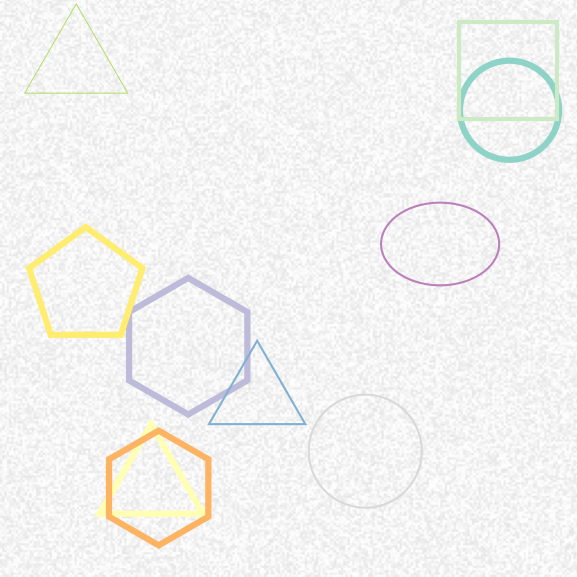[{"shape": "circle", "thickness": 3, "radius": 0.43, "center": [0.882, 0.808]}, {"shape": "triangle", "thickness": 3, "radius": 0.52, "center": [0.262, 0.161]}, {"shape": "hexagon", "thickness": 3, "radius": 0.59, "center": [0.326, 0.4]}, {"shape": "triangle", "thickness": 1, "radius": 0.48, "center": [0.445, 0.313]}, {"shape": "hexagon", "thickness": 3, "radius": 0.5, "center": [0.275, 0.154]}, {"shape": "triangle", "thickness": 0.5, "radius": 0.52, "center": [0.132, 0.889]}, {"shape": "circle", "thickness": 1, "radius": 0.49, "center": [0.633, 0.218]}, {"shape": "oval", "thickness": 1, "radius": 0.51, "center": [0.762, 0.577]}, {"shape": "square", "thickness": 2, "radius": 0.42, "center": [0.88, 0.877]}, {"shape": "pentagon", "thickness": 3, "radius": 0.52, "center": [0.149, 0.503]}]